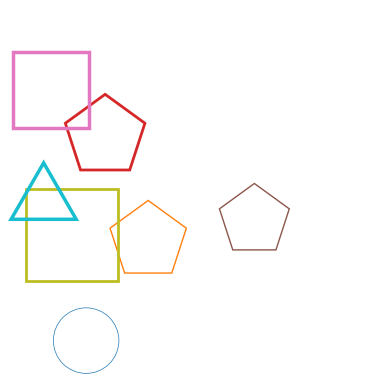[{"shape": "circle", "thickness": 0.5, "radius": 0.43, "center": [0.224, 0.115]}, {"shape": "pentagon", "thickness": 1, "radius": 0.52, "center": [0.385, 0.375]}, {"shape": "pentagon", "thickness": 2, "radius": 0.54, "center": [0.273, 0.646]}, {"shape": "pentagon", "thickness": 1, "radius": 0.48, "center": [0.661, 0.428]}, {"shape": "square", "thickness": 2.5, "radius": 0.5, "center": [0.132, 0.767]}, {"shape": "square", "thickness": 2, "radius": 0.59, "center": [0.187, 0.39]}, {"shape": "triangle", "thickness": 2.5, "radius": 0.49, "center": [0.113, 0.479]}]